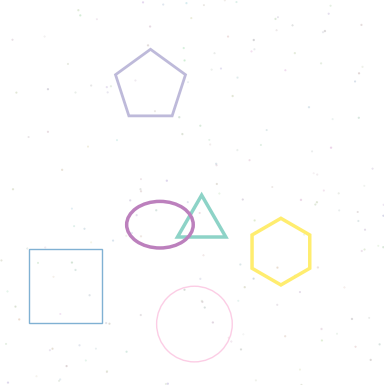[{"shape": "triangle", "thickness": 2.5, "radius": 0.36, "center": [0.524, 0.421]}, {"shape": "pentagon", "thickness": 2, "radius": 0.48, "center": [0.391, 0.776]}, {"shape": "square", "thickness": 1, "radius": 0.48, "center": [0.17, 0.258]}, {"shape": "circle", "thickness": 1, "radius": 0.49, "center": [0.505, 0.158]}, {"shape": "oval", "thickness": 2.5, "radius": 0.43, "center": [0.415, 0.416]}, {"shape": "hexagon", "thickness": 2.5, "radius": 0.43, "center": [0.73, 0.346]}]